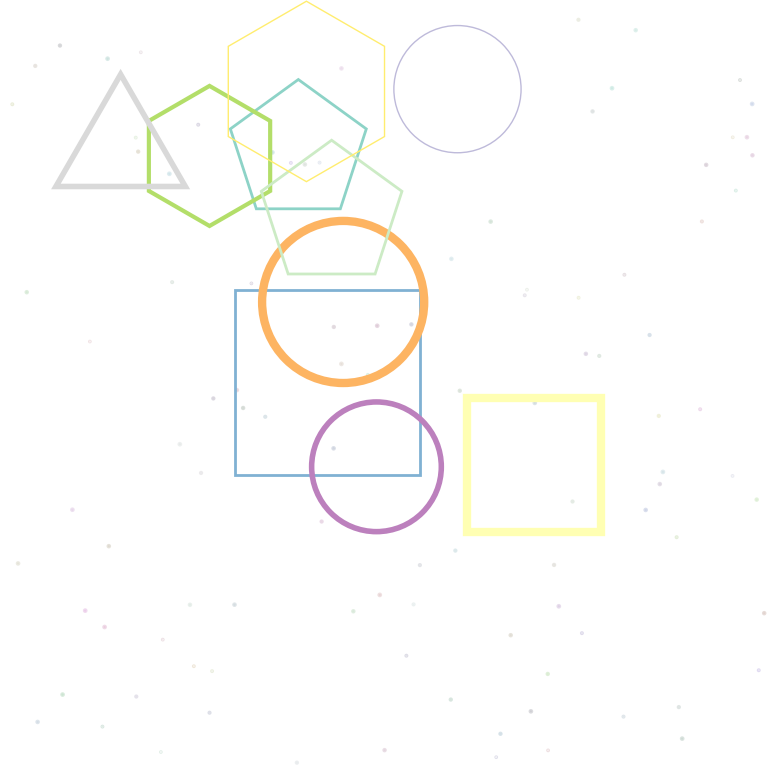[{"shape": "pentagon", "thickness": 1, "radius": 0.46, "center": [0.387, 0.804]}, {"shape": "square", "thickness": 3, "radius": 0.43, "center": [0.693, 0.396]}, {"shape": "circle", "thickness": 0.5, "radius": 0.41, "center": [0.594, 0.884]}, {"shape": "square", "thickness": 1, "radius": 0.6, "center": [0.425, 0.503]}, {"shape": "circle", "thickness": 3, "radius": 0.53, "center": [0.446, 0.608]}, {"shape": "hexagon", "thickness": 1.5, "radius": 0.45, "center": [0.272, 0.797]}, {"shape": "triangle", "thickness": 2, "radius": 0.49, "center": [0.157, 0.806]}, {"shape": "circle", "thickness": 2, "radius": 0.42, "center": [0.489, 0.394]}, {"shape": "pentagon", "thickness": 1, "radius": 0.48, "center": [0.431, 0.722]}, {"shape": "hexagon", "thickness": 0.5, "radius": 0.59, "center": [0.398, 0.881]}]